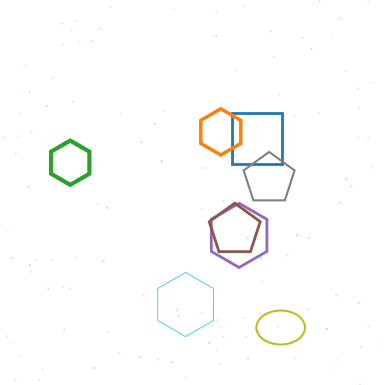[{"shape": "square", "thickness": 2, "radius": 0.33, "center": [0.668, 0.641]}, {"shape": "hexagon", "thickness": 2.5, "radius": 0.3, "center": [0.573, 0.657]}, {"shape": "hexagon", "thickness": 3, "radius": 0.29, "center": [0.182, 0.577]}, {"shape": "hexagon", "thickness": 2, "radius": 0.42, "center": [0.621, 0.389]}, {"shape": "pentagon", "thickness": 2, "radius": 0.35, "center": [0.61, 0.403]}, {"shape": "pentagon", "thickness": 1.5, "radius": 0.35, "center": [0.699, 0.536]}, {"shape": "oval", "thickness": 1.5, "radius": 0.32, "center": [0.729, 0.149]}, {"shape": "hexagon", "thickness": 0.5, "radius": 0.42, "center": [0.482, 0.209]}]